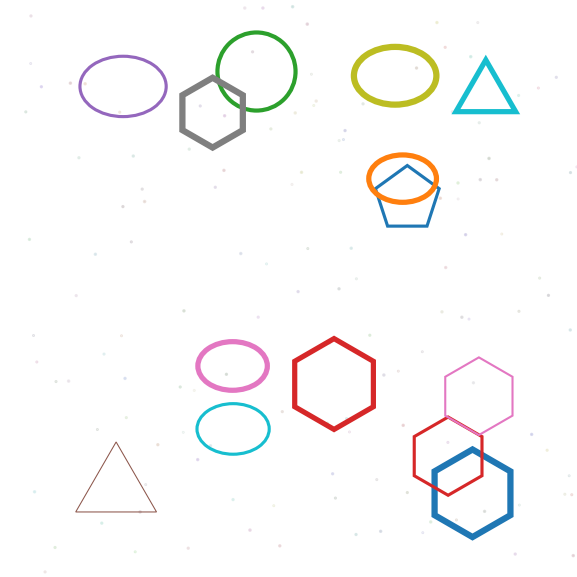[{"shape": "pentagon", "thickness": 1.5, "radius": 0.29, "center": [0.705, 0.655]}, {"shape": "hexagon", "thickness": 3, "radius": 0.38, "center": [0.818, 0.145]}, {"shape": "oval", "thickness": 2.5, "radius": 0.29, "center": [0.697, 0.69]}, {"shape": "circle", "thickness": 2, "radius": 0.34, "center": [0.444, 0.875]}, {"shape": "hexagon", "thickness": 2.5, "radius": 0.39, "center": [0.578, 0.334]}, {"shape": "hexagon", "thickness": 1.5, "radius": 0.34, "center": [0.776, 0.209]}, {"shape": "oval", "thickness": 1.5, "radius": 0.37, "center": [0.213, 0.849]}, {"shape": "triangle", "thickness": 0.5, "radius": 0.4, "center": [0.201, 0.153]}, {"shape": "hexagon", "thickness": 1, "radius": 0.34, "center": [0.829, 0.313]}, {"shape": "oval", "thickness": 2.5, "radius": 0.3, "center": [0.403, 0.365]}, {"shape": "hexagon", "thickness": 3, "radius": 0.3, "center": [0.368, 0.804]}, {"shape": "oval", "thickness": 3, "radius": 0.36, "center": [0.684, 0.868]}, {"shape": "triangle", "thickness": 2.5, "radius": 0.3, "center": [0.841, 0.836]}, {"shape": "oval", "thickness": 1.5, "radius": 0.31, "center": [0.404, 0.256]}]